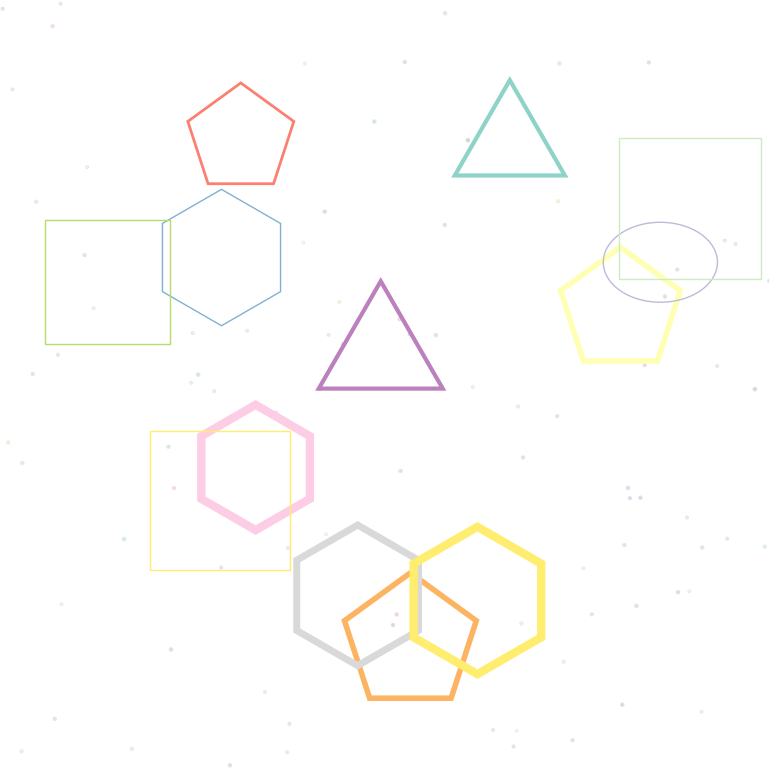[{"shape": "triangle", "thickness": 1.5, "radius": 0.41, "center": [0.662, 0.813]}, {"shape": "pentagon", "thickness": 2, "radius": 0.41, "center": [0.806, 0.597]}, {"shape": "oval", "thickness": 0.5, "radius": 0.37, "center": [0.858, 0.659]}, {"shape": "pentagon", "thickness": 1, "radius": 0.36, "center": [0.313, 0.82]}, {"shape": "hexagon", "thickness": 0.5, "radius": 0.44, "center": [0.288, 0.666]}, {"shape": "pentagon", "thickness": 2, "radius": 0.45, "center": [0.533, 0.166]}, {"shape": "square", "thickness": 0.5, "radius": 0.4, "center": [0.14, 0.634]}, {"shape": "hexagon", "thickness": 3, "radius": 0.41, "center": [0.332, 0.393]}, {"shape": "hexagon", "thickness": 2.5, "radius": 0.46, "center": [0.464, 0.227]}, {"shape": "triangle", "thickness": 1.5, "radius": 0.46, "center": [0.494, 0.542]}, {"shape": "square", "thickness": 0.5, "radius": 0.46, "center": [0.896, 0.729]}, {"shape": "hexagon", "thickness": 3, "radius": 0.48, "center": [0.62, 0.22]}, {"shape": "square", "thickness": 0.5, "radius": 0.45, "center": [0.285, 0.35]}]